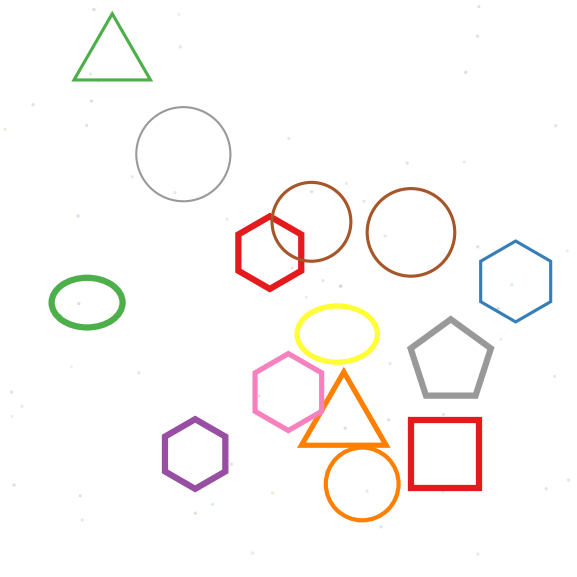[{"shape": "hexagon", "thickness": 3, "radius": 0.31, "center": [0.467, 0.562]}, {"shape": "square", "thickness": 3, "radius": 0.29, "center": [0.771, 0.212]}, {"shape": "hexagon", "thickness": 1.5, "radius": 0.35, "center": [0.893, 0.512]}, {"shape": "triangle", "thickness": 1.5, "radius": 0.38, "center": [0.194, 0.899]}, {"shape": "oval", "thickness": 3, "radius": 0.31, "center": [0.151, 0.475]}, {"shape": "hexagon", "thickness": 3, "radius": 0.3, "center": [0.338, 0.213]}, {"shape": "triangle", "thickness": 2.5, "radius": 0.42, "center": [0.595, 0.27]}, {"shape": "circle", "thickness": 2, "radius": 0.31, "center": [0.627, 0.161]}, {"shape": "oval", "thickness": 2.5, "radius": 0.35, "center": [0.584, 0.421]}, {"shape": "circle", "thickness": 1.5, "radius": 0.34, "center": [0.539, 0.615]}, {"shape": "circle", "thickness": 1.5, "radius": 0.38, "center": [0.712, 0.597]}, {"shape": "hexagon", "thickness": 2.5, "radius": 0.33, "center": [0.499, 0.32]}, {"shape": "circle", "thickness": 1, "radius": 0.41, "center": [0.317, 0.732]}, {"shape": "pentagon", "thickness": 3, "radius": 0.37, "center": [0.781, 0.373]}]